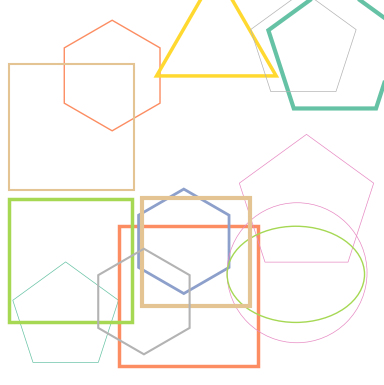[{"shape": "pentagon", "thickness": 0.5, "radius": 0.72, "center": [0.17, 0.175]}, {"shape": "pentagon", "thickness": 3, "radius": 0.91, "center": [0.87, 0.865]}, {"shape": "square", "thickness": 2.5, "radius": 0.91, "center": [0.49, 0.231]}, {"shape": "hexagon", "thickness": 1, "radius": 0.72, "center": [0.291, 0.804]}, {"shape": "hexagon", "thickness": 2, "radius": 0.68, "center": [0.477, 0.373]}, {"shape": "pentagon", "thickness": 0.5, "radius": 0.92, "center": [0.796, 0.468]}, {"shape": "circle", "thickness": 0.5, "radius": 0.91, "center": [0.772, 0.292]}, {"shape": "square", "thickness": 2.5, "radius": 0.8, "center": [0.183, 0.324]}, {"shape": "oval", "thickness": 1, "radius": 0.89, "center": [0.768, 0.287]}, {"shape": "triangle", "thickness": 2.5, "radius": 0.9, "center": [0.562, 0.892]}, {"shape": "square", "thickness": 1.5, "radius": 0.82, "center": [0.186, 0.67]}, {"shape": "square", "thickness": 3, "radius": 0.7, "center": [0.509, 0.346]}, {"shape": "hexagon", "thickness": 1.5, "radius": 0.69, "center": [0.374, 0.217]}, {"shape": "pentagon", "thickness": 0.5, "radius": 0.72, "center": [0.788, 0.879]}]